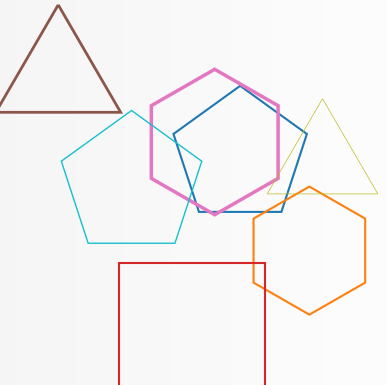[{"shape": "pentagon", "thickness": 1.5, "radius": 0.91, "center": [0.62, 0.596]}, {"shape": "hexagon", "thickness": 1.5, "radius": 0.83, "center": [0.798, 0.349]}, {"shape": "square", "thickness": 1.5, "radius": 0.94, "center": [0.496, 0.128]}, {"shape": "triangle", "thickness": 2, "radius": 0.93, "center": [0.15, 0.801]}, {"shape": "hexagon", "thickness": 2.5, "radius": 0.94, "center": [0.554, 0.631]}, {"shape": "triangle", "thickness": 0.5, "radius": 0.82, "center": [0.832, 0.579]}, {"shape": "pentagon", "thickness": 1, "radius": 0.95, "center": [0.339, 0.522]}]